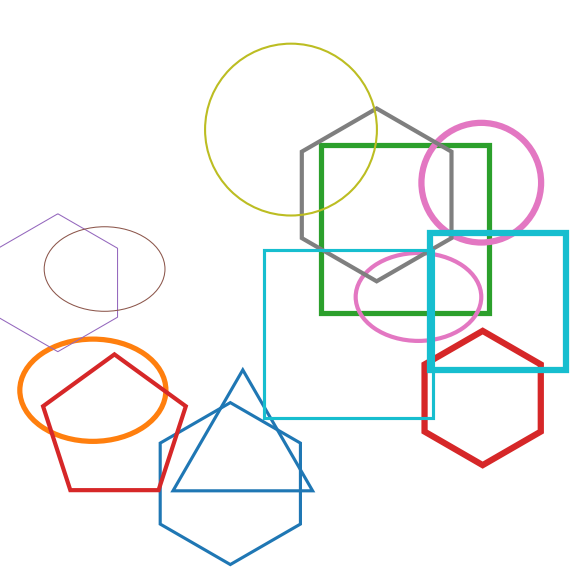[{"shape": "hexagon", "thickness": 1.5, "radius": 0.7, "center": [0.399, 0.162]}, {"shape": "triangle", "thickness": 1.5, "radius": 0.7, "center": [0.42, 0.219]}, {"shape": "oval", "thickness": 2.5, "radius": 0.63, "center": [0.161, 0.323]}, {"shape": "square", "thickness": 2.5, "radius": 0.73, "center": [0.701, 0.602]}, {"shape": "pentagon", "thickness": 2, "radius": 0.65, "center": [0.198, 0.256]}, {"shape": "hexagon", "thickness": 3, "radius": 0.58, "center": [0.836, 0.31]}, {"shape": "hexagon", "thickness": 0.5, "radius": 0.6, "center": [0.1, 0.51]}, {"shape": "oval", "thickness": 0.5, "radius": 0.52, "center": [0.181, 0.533]}, {"shape": "oval", "thickness": 2, "radius": 0.54, "center": [0.725, 0.485]}, {"shape": "circle", "thickness": 3, "radius": 0.52, "center": [0.833, 0.683]}, {"shape": "hexagon", "thickness": 2, "radius": 0.75, "center": [0.652, 0.662]}, {"shape": "circle", "thickness": 1, "radius": 0.74, "center": [0.504, 0.775]}, {"shape": "square", "thickness": 3, "radius": 0.59, "center": [0.862, 0.477]}, {"shape": "square", "thickness": 1.5, "radius": 0.73, "center": [0.603, 0.421]}]